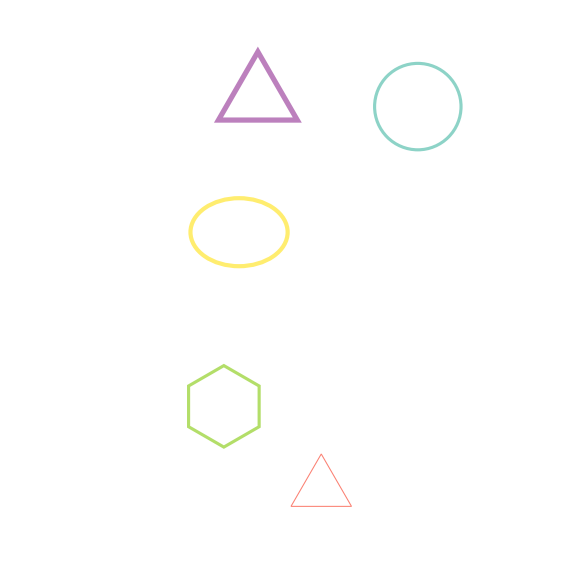[{"shape": "circle", "thickness": 1.5, "radius": 0.37, "center": [0.723, 0.815]}, {"shape": "triangle", "thickness": 0.5, "radius": 0.3, "center": [0.556, 0.153]}, {"shape": "hexagon", "thickness": 1.5, "radius": 0.35, "center": [0.388, 0.296]}, {"shape": "triangle", "thickness": 2.5, "radius": 0.39, "center": [0.447, 0.831]}, {"shape": "oval", "thickness": 2, "radius": 0.42, "center": [0.414, 0.597]}]